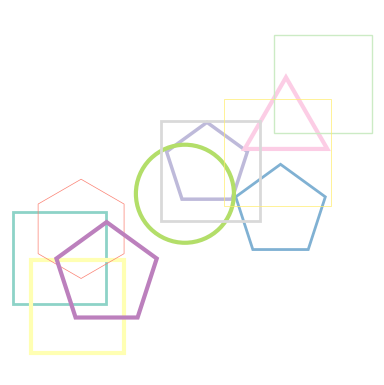[{"shape": "square", "thickness": 2, "radius": 0.6, "center": [0.155, 0.33]}, {"shape": "square", "thickness": 3, "radius": 0.6, "center": [0.202, 0.204]}, {"shape": "pentagon", "thickness": 2.5, "radius": 0.55, "center": [0.538, 0.572]}, {"shape": "hexagon", "thickness": 0.5, "radius": 0.64, "center": [0.211, 0.406]}, {"shape": "pentagon", "thickness": 2, "radius": 0.61, "center": [0.729, 0.451]}, {"shape": "circle", "thickness": 3, "radius": 0.64, "center": [0.48, 0.497]}, {"shape": "triangle", "thickness": 3, "radius": 0.62, "center": [0.743, 0.675]}, {"shape": "square", "thickness": 2, "radius": 0.65, "center": [0.546, 0.555]}, {"shape": "pentagon", "thickness": 3, "radius": 0.69, "center": [0.277, 0.286]}, {"shape": "square", "thickness": 1, "radius": 0.64, "center": [0.84, 0.782]}, {"shape": "square", "thickness": 0.5, "radius": 0.7, "center": [0.722, 0.604]}]